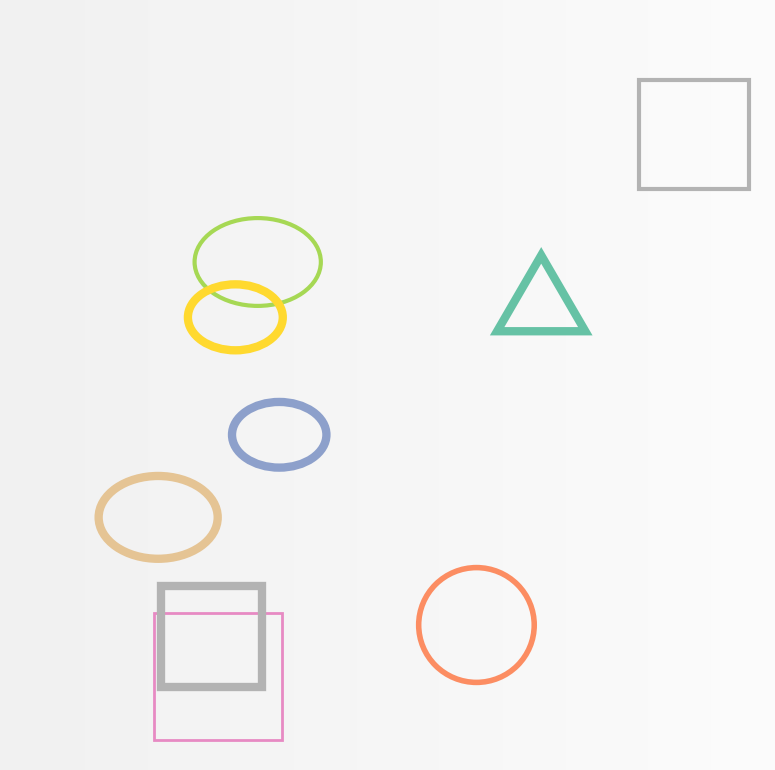[{"shape": "triangle", "thickness": 3, "radius": 0.33, "center": [0.698, 0.603]}, {"shape": "circle", "thickness": 2, "radius": 0.37, "center": [0.615, 0.188]}, {"shape": "oval", "thickness": 3, "radius": 0.3, "center": [0.36, 0.435]}, {"shape": "square", "thickness": 1, "radius": 0.41, "center": [0.281, 0.122]}, {"shape": "oval", "thickness": 1.5, "radius": 0.41, "center": [0.333, 0.66]}, {"shape": "oval", "thickness": 3, "radius": 0.31, "center": [0.304, 0.588]}, {"shape": "oval", "thickness": 3, "radius": 0.38, "center": [0.204, 0.328]}, {"shape": "square", "thickness": 1.5, "radius": 0.35, "center": [0.895, 0.825]}, {"shape": "square", "thickness": 3, "radius": 0.33, "center": [0.273, 0.174]}]